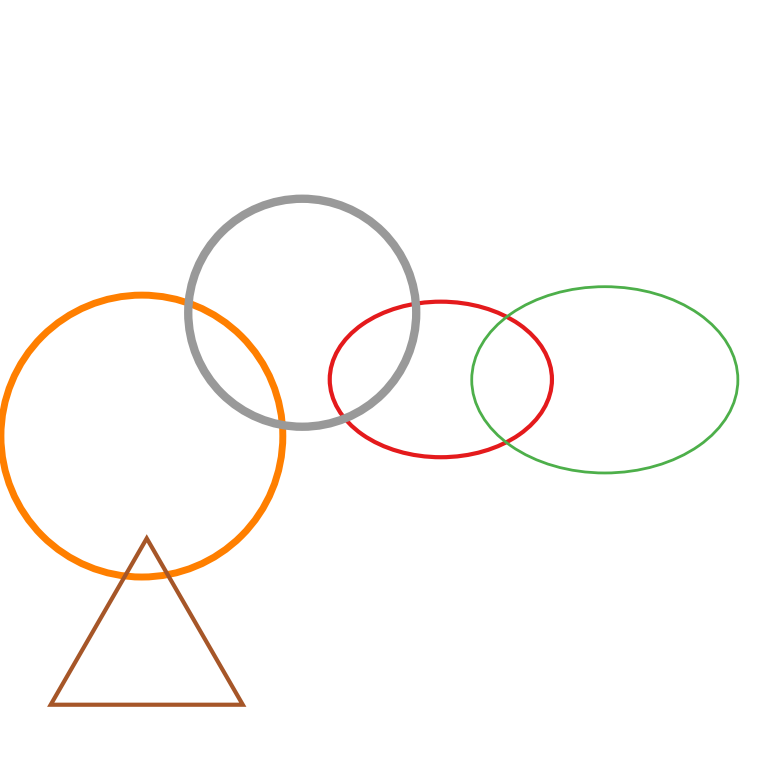[{"shape": "oval", "thickness": 1.5, "radius": 0.72, "center": [0.573, 0.507]}, {"shape": "oval", "thickness": 1, "radius": 0.86, "center": [0.785, 0.507]}, {"shape": "circle", "thickness": 2.5, "radius": 0.92, "center": [0.184, 0.434]}, {"shape": "triangle", "thickness": 1.5, "radius": 0.72, "center": [0.191, 0.157]}, {"shape": "circle", "thickness": 3, "radius": 0.74, "center": [0.393, 0.594]}]